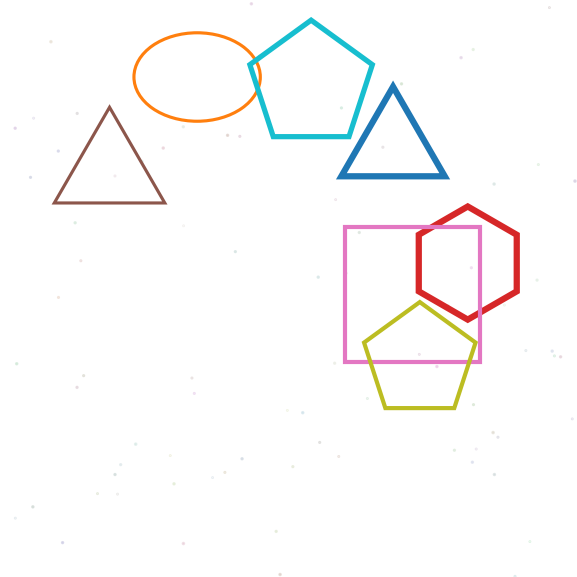[{"shape": "triangle", "thickness": 3, "radius": 0.52, "center": [0.681, 0.746]}, {"shape": "oval", "thickness": 1.5, "radius": 0.55, "center": [0.341, 0.866]}, {"shape": "hexagon", "thickness": 3, "radius": 0.49, "center": [0.81, 0.544]}, {"shape": "triangle", "thickness": 1.5, "radius": 0.55, "center": [0.19, 0.703]}, {"shape": "square", "thickness": 2, "radius": 0.58, "center": [0.715, 0.489]}, {"shape": "pentagon", "thickness": 2, "radius": 0.51, "center": [0.727, 0.375]}, {"shape": "pentagon", "thickness": 2.5, "radius": 0.56, "center": [0.539, 0.853]}]